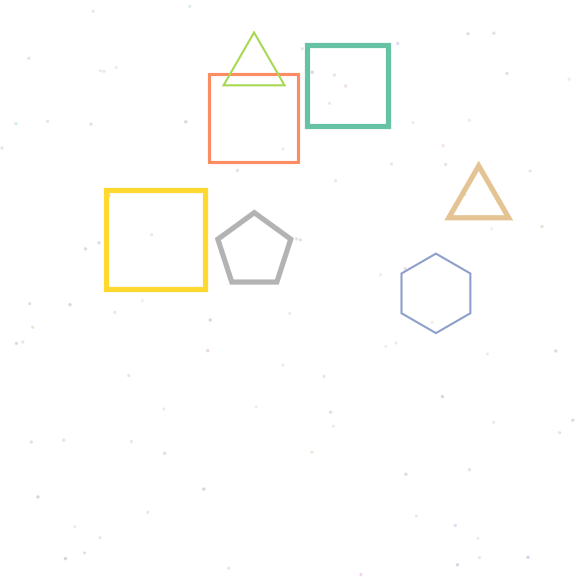[{"shape": "square", "thickness": 2.5, "radius": 0.35, "center": [0.601, 0.851]}, {"shape": "square", "thickness": 1.5, "radius": 0.38, "center": [0.439, 0.795]}, {"shape": "hexagon", "thickness": 1, "radius": 0.34, "center": [0.755, 0.491]}, {"shape": "triangle", "thickness": 1, "radius": 0.3, "center": [0.44, 0.882]}, {"shape": "square", "thickness": 2.5, "radius": 0.43, "center": [0.269, 0.585]}, {"shape": "triangle", "thickness": 2.5, "radius": 0.3, "center": [0.829, 0.652]}, {"shape": "pentagon", "thickness": 2.5, "radius": 0.33, "center": [0.44, 0.564]}]